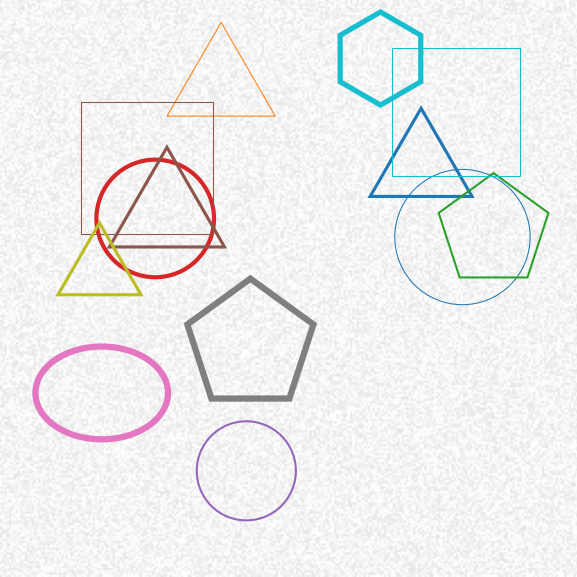[{"shape": "triangle", "thickness": 1.5, "radius": 0.51, "center": [0.729, 0.71]}, {"shape": "circle", "thickness": 0.5, "radius": 0.59, "center": [0.801, 0.589]}, {"shape": "triangle", "thickness": 0.5, "radius": 0.54, "center": [0.383, 0.852]}, {"shape": "pentagon", "thickness": 1, "radius": 0.5, "center": [0.855, 0.6]}, {"shape": "circle", "thickness": 2, "radius": 0.51, "center": [0.269, 0.621]}, {"shape": "circle", "thickness": 1, "radius": 0.43, "center": [0.427, 0.184]}, {"shape": "square", "thickness": 0.5, "radius": 0.57, "center": [0.255, 0.708]}, {"shape": "triangle", "thickness": 1.5, "radius": 0.58, "center": [0.289, 0.629]}, {"shape": "oval", "thickness": 3, "radius": 0.57, "center": [0.176, 0.319]}, {"shape": "pentagon", "thickness": 3, "radius": 0.57, "center": [0.434, 0.402]}, {"shape": "triangle", "thickness": 1.5, "radius": 0.41, "center": [0.172, 0.53]}, {"shape": "hexagon", "thickness": 2.5, "radius": 0.4, "center": [0.659, 0.898]}, {"shape": "square", "thickness": 0.5, "radius": 0.55, "center": [0.789, 0.805]}]